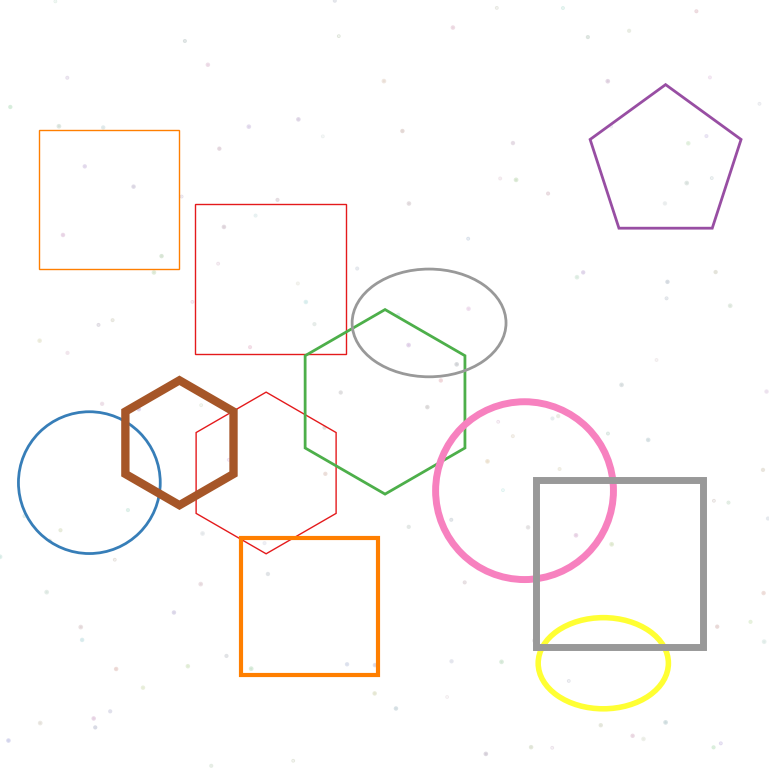[{"shape": "square", "thickness": 0.5, "radius": 0.49, "center": [0.351, 0.638]}, {"shape": "hexagon", "thickness": 0.5, "radius": 0.52, "center": [0.346, 0.386]}, {"shape": "circle", "thickness": 1, "radius": 0.46, "center": [0.116, 0.373]}, {"shape": "hexagon", "thickness": 1, "radius": 0.6, "center": [0.5, 0.478]}, {"shape": "pentagon", "thickness": 1, "radius": 0.52, "center": [0.864, 0.787]}, {"shape": "square", "thickness": 0.5, "radius": 0.45, "center": [0.141, 0.741]}, {"shape": "square", "thickness": 1.5, "radius": 0.45, "center": [0.402, 0.213]}, {"shape": "oval", "thickness": 2, "radius": 0.42, "center": [0.783, 0.139]}, {"shape": "hexagon", "thickness": 3, "radius": 0.41, "center": [0.233, 0.425]}, {"shape": "circle", "thickness": 2.5, "radius": 0.58, "center": [0.681, 0.363]}, {"shape": "square", "thickness": 2.5, "radius": 0.54, "center": [0.804, 0.269]}, {"shape": "oval", "thickness": 1, "radius": 0.5, "center": [0.557, 0.581]}]